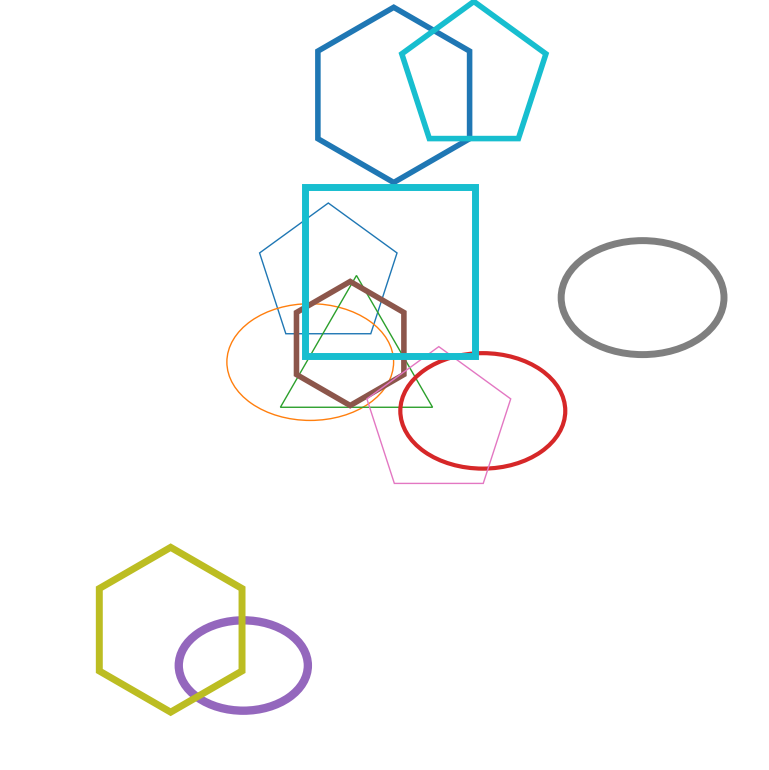[{"shape": "hexagon", "thickness": 2, "radius": 0.57, "center": [0.511, 0.877]}, {"shape": "pentagon", "thickness": 0.5, "radius": 0.47, "center": [0.426, 0.642]}, {"shape": "oval", "thickness": 0.5, "radius": 0.54, "center": [0.403, 0.53]}, {"shape": "triangle", "thickness": 0.5, "radius": 0.57, "center": [0.463, 0.528]}, {"shape": "oval", "thickness": 1.5, "radius": 0.54, "center": [0.627, 0.466]}, {"shape": "oval", "thickness": 3, "radius": 0.42, "center": [0.316, 0.136]}, {"shape": "hexagon", "thickness": 2, "radius": 0.4, "center": [0.455, 0.554]}, {"shape": "pentagon", "thickness": 0.5, "radius": 0.49, "center": [0.57, 0.452]}, {"shape": "oval", "thickness": 2.5, "radius": 0.53, "center": [0.835, 0.613]}, {"shape": "hexagon", "thickness": 2.5, "radius": 0.54, "center": [0.222, 0.182]}, {"shape": "square", "thickness": 2.5, "radius": 0.55, "center": [0.507, 0.647]}, {"shape": "pentagon", "thickness": 2, "radius": 0.49, "center": [0.615, 0.9]}]